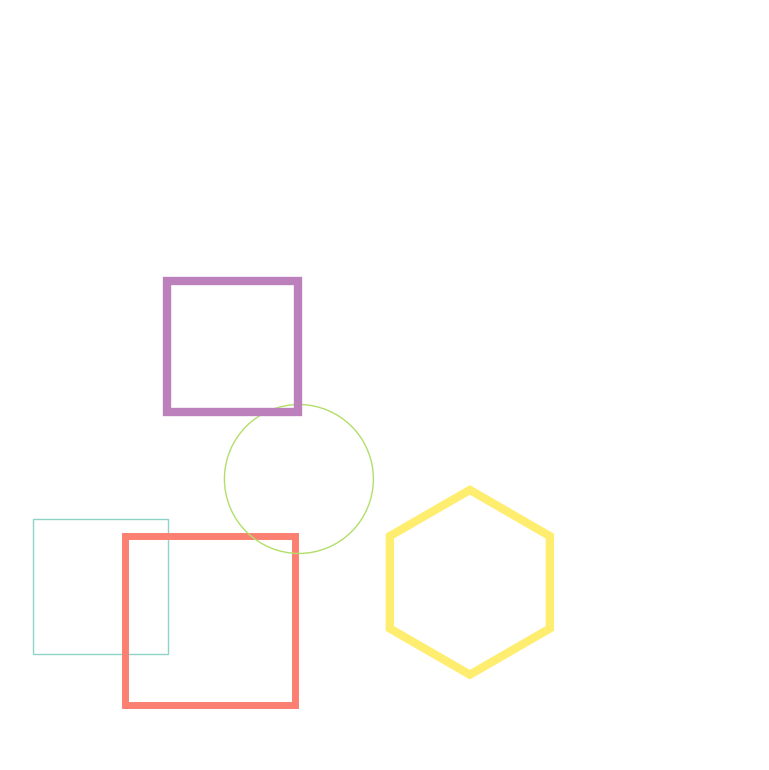[{"shape": "square", "thickness": 0.5, "radius": 0.44, "center": [0.13, 0.238]}, {"shape": "square", "thickness": 2.5, "radius": 0.55, "center": [0.273, 0.194]}, {"shape": "circle", "thickness": 0.5, "radius": 0.48, "center": [0.388, 0.378]}, {"shape": "square", "thickness": 3, "radius": 0.42, "center": [0.302, 0.55]}, {"shape": "hexagon", "thickness": 3, "radius": 0.6, "center": [0.61, 0.244]}]